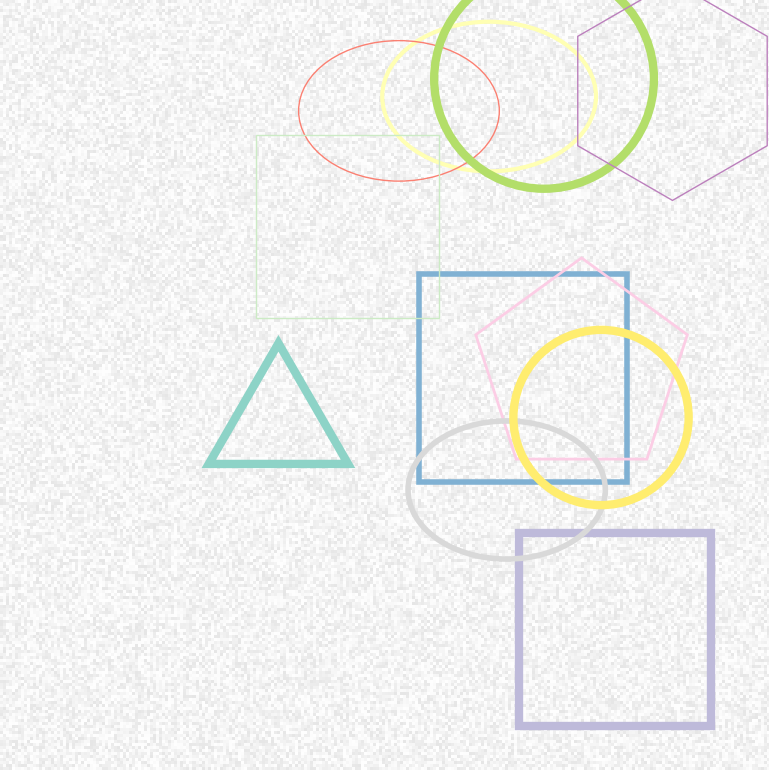[{"shape": "triangle", "thickness": 3, "radius": 0.52, "center": [0.362, 0.45]}, {"shape": "oval", "thickness": 1.5, "radius": 0.69, "center": [0.635, 0.875]}, {"shape": "square", "thickness": 3, "radius": 0.62, "center": [0.799, 0.183]}, {"shape": "oval", "thickness": 0.5, "radius": 0.65, "center": [0.518, 0.856]}, {"shape": "square", "thickness": 2, "radius": 0.67, "center": [0.68, 0.509]}, {"shape": "circle", "thickness": 3, "radius": 0.71, "center": [0.707, 0.898]}, {"shape": "pentagon", "thickness": 1, "radius": 0.72, "center": [0.755, 0.521]}, {"shape": "oval", "thickness": 2, "radius": 0.64, "center": [0.658, 0.364]}, {"shape": "hexagon", "thickness": 0.5, "radius": 0.71, "center": [0.873, 0.882]}, {"shape": "square", "thickness": 0.5, "radius": 0.6, "center": [0.451, 0.706]}, {"shape": "circle", "thickness": 3, "radius": 0.57, "center": [0.781, 0.458]}]